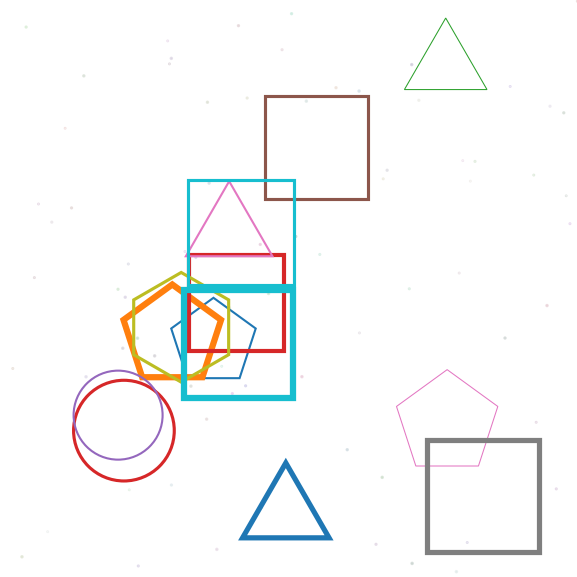[{"shape": "triangle", "thickness": 2.5, "radius": 0.43, "center": [0.495, 0.111]}, {"shape": "pentagon", "thickness": 1, "radius": 0.38, "center": [0.37, 0.407]}, {"shape": "pentagon", "thickness": 3, "radius": 0.44, "center": [0.298, 0.418]}, {"shape": "triangle", "thickness": 0.5, "radius": 0.41, "center": [0.772, 0.885]}, {"shape": "circle", "thickness": 1.5, "radius": 0.44, "center": [0.215, 0.253]}, {"shape": "square", "thickness": 2, "radius": 0.41, "center": [0.409, 0.474]}, {"shape": "circle", "thickness": 1, "radius": 0.39, "center": [0.204, 0.28]}, {"shape": "square", "thickness": 1.5, "radius": 0.44, "center": [0.548, 0.744]}, {"shape": "pentagon", "thickness": 0.5, "radius": 0.46, "center": [0.774, 0.267]}, {"shape": "triangle", "thickness": 1, "radius": 0.43, "center": [0.397, 0.599]}, {"shape": "square", "thickness": 2.5, "radius": 0.48, "center": [0.837, 0.14]}, {"shape": "hexagon", "thickness": 1.5, "radius": 0.47, "center": [0.314, 0.432]}, {"shape": "square", "thickness": 3, "radius": 0.47, "center": [0.413, 0.404]}, {"shape": "square", "thickness": 1.5, "radius": 0.46, "center": [0.417, 0.596]}]